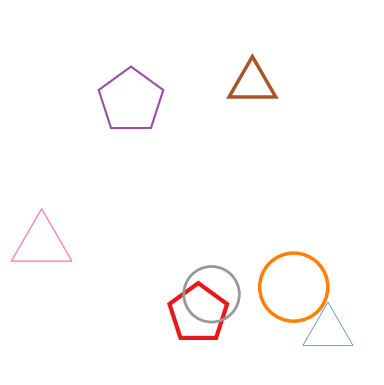[{"shape": "pentagon", "thickness": 3, "radius": 0.39, "center": [0.515, 0.186]}, {"shape": "triangle", "thickness": 0.5, "radius": 0.38, "center": [0.852, 0.14]}, {"shape": "pentagon", "thickness": 1.5, "radius": 0.44, "center": [0.34, 0.739]}, {"shape": "circle", "thickness": 2.5, "radius": 0.44, "center": [0.763, 0.254]}, {"shape": "triangle", "thickness": 2.5, "radius": 0.35, "center": [0.656, 0.783]}, {"shape": "triangle", "thickness": 1, "radius": 0.45, "center": [0.108, 0.367]}, {"shape": "circle", "thickness": 2, "radius": 0.36, "center": [0.549, 0.236]}]